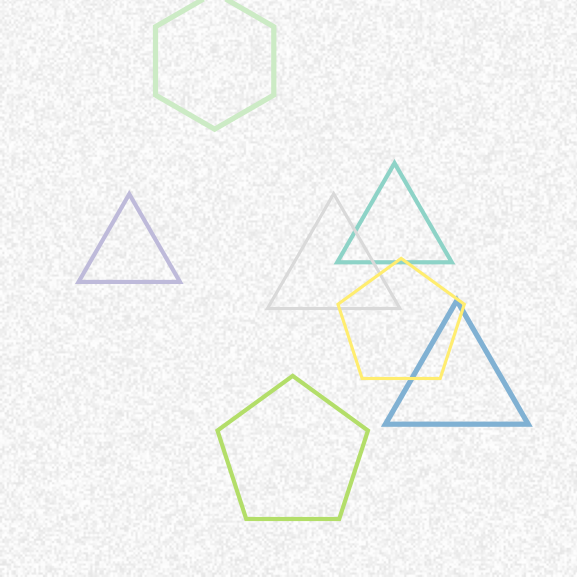[{"shape": "triangle", "thickness": 2, "radius": 0.57, "center": [0.683, 0.602]}, {"shape": "triangle", "thickness": 2, "radius": 0.51, "center": [0.224, 0.562]}, {"shape": "triangle", "thickness": 2.5, "radius": 0.71, "center": [0.791, 0.336]}, {"shape": "pentagon", "thickness": 2, "radius": 0.68, "center": [0.507, 0.211]}, {"shape": "triangle", "thickness": 1.5, "radius": 0.66, "center": [0.578, 0.531]}, {"shape": "hexagon", "thickness": 2.5, "radius": 0.59, "center": [0.372, 0.894]}, {"shape": "pentagon", "thickness": 1.5, "radius": 0.57, "center": [0.695, 0.437]}]